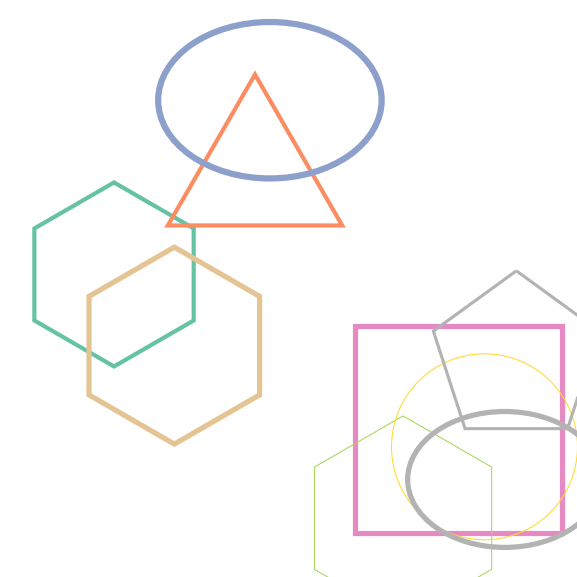[{"shape": "hexagon", "thickness": 2, "radius": 0.8, "center": [0.197, 0.524]}, {"shape": "triangle", "thickness": 2, "radius": 0.87, "center": [0.442, 0.696]}, {"shape": "oval", "thickness": 3, "radius": 0.97, "center": [0.467, 0.826]}, {"shape": "square", "thickness": 2.5, "radius": 0.9, "center": [0.794, 0.255]}, {"shape": "hexagon", "thickness": 0.5, "radius": 0.89, "center": [0.698, 0.102]}, {"shape": "circle", "thickness": 0.5, "radius": 0.81, "center": [0.839, 0.225]}, {"shape": "hexagon", "thickness": 2.5, "radius": 0.85, "center": [0.302, 0.401]}, {"shape": "oval", "thickness": 2.5, "radius": 0.84, "center": [0.874, 0.169]}, {"shape": "pentagon", "thickness": 1.5, "radius": 0.76, "center": [0.894, 0.379]}]